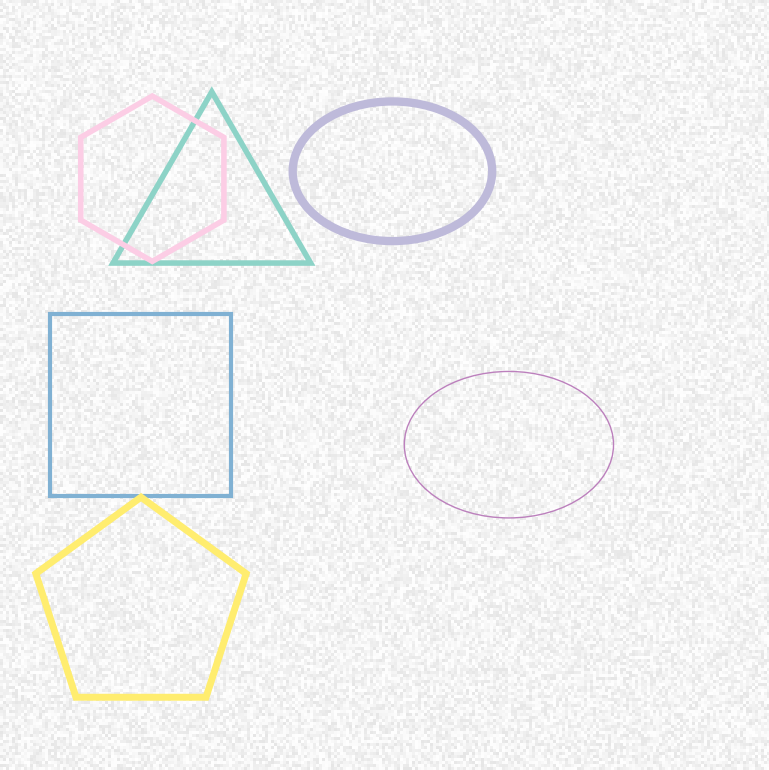[{"shape": "triangle", "thickness": 2, "radius": 0.74, "center": [0.275, 0.733]}, {"shape": "oval", "thickness": 3, "radius": 0.65, "center": [0.51, 0.778]}, {"shape": "square", "thickness": 1.5, "radius": 0.59, "center": [0.183, 0.474]}, {"shape": "hexagon", "thickness": 2, "radius": 0.54, "center": [0.198, 0.768]}, {"shape": "oval", "thickness": 0.5, "radius": 0.68, "center": [0.661, 0.422]}, {"shape": "pentagon", "thickness": 2.5, "radius": 0.72, "center": [0.183, 0.211]}]